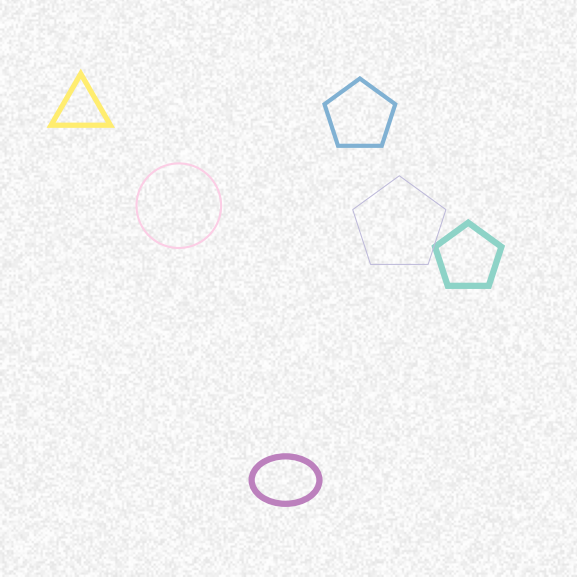[{"shape": "pentagon", "thickness": 3, "radius": 0.3, "center": [0.811, 0.553]}, {"shape": "pentagon", "thickness": 0.5, "radius": 0.42, "center": [0.691, 0.61]}, {"shape": "pentagon", "thickness": 2, "radius": 0.32, "center": [0.623, 0.799]}, {"shape": "circle", "thickness": 1, "radius": 0.37, "center": [0.31, 0.643]}, {"shape": "oval", "thickness": 3, "radius": 0.29, "center": [0.494, 0.168]}, {"shape": "triangle", "thickness": 2.5, "radius": 0.3, "center": [0.14, 0.812]}]